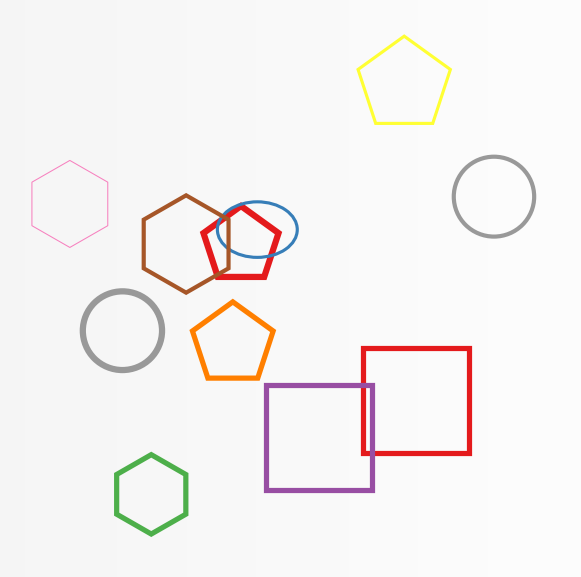[{"shape": "square", "thickness": 2.5, "radius": 0.45, "center": [0.715, 0.306]}, {"shape": "pentagon", "thickness": 3, "radius": 0.34, "center": [0.415, 0.575]}, {"shape": "oval", "thickness": 1.5, "radius": 0.34, "center": [0.443, 0.602]}, {"shape": "hexagon", "thickness": 2.5, "radius": 0.34, "center": [0.26, 0.143]}, {"shape": "square", "thickness": 2.5, "radius": 0.46, "center": [0.549, 0.241]}, {"shape": "pentagon", "thickness": 2.5, "radius": 0.36, "center": [0.401, 0.403]}, {"shape": "pentagon", "thickness": 1.5, "radius": 0.42, "center": [0.695, 0.853]}, {"shape": "hexagon", "thickness": 2, "radius": 0.42, "center": [0.32, 0.577]}, {"shape": "hexagon", "thickness": 0.5, "radius": 0.38, "center": [0.12, 0.646]}, {"shape": "circle", "thickness": 3, "radius": 0.34, "center": [0.211, 0.427]}, {"shape": "circle", "thickness": 2, "radius": 0.35, "center": [0.85, 0.659]}]